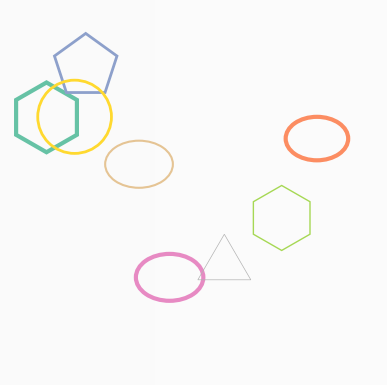[{"shape": "hexagon", "thickness": 3, "radius": 0.45, "center": [0.12, 0.695]}, {"shape": "oval", "thickness": 3, "radius": 0.4, "center": [0.818, 0.64]}, {"shape": "pentagon", "thickness": 2, "radius": 0.42, "center": [0.221, 0.828]}, {"shape": "oval", "thickness": 3, "radius": 0.44, "center": [0.438, 0.28]}, {"shape": "hexagon", "thickness": 1, "radius": 0.42, "center": [0.727, 0.434]}, {"shape": "circle", "thickness": 2, "radius": 0.48, "center": [0.193, 0.697]}, {"shape": "oval", "thickness": 1.5, "radius": 0.44, "center": [0.359, 0.573]}, {"shape": "triangle", "thickness": 0.5, "radius": 0.39, "center": [0.579, 0.313]}]